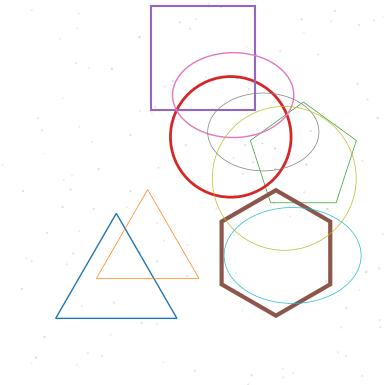[{"shape": "triangle", "thickness": 1, "radius": 0.91, "center": [0.302, 0.264]}, {"shape": "triangle", "thickness": 0.5, "radius": 0.77, "center": [0.384, 0.354]}, {"shape": "pentagon", "thickness": 0.5, "radius": 0.72, "center": [0.788, 0.59]}, {"shape": "circle", "thickness": 2, "radius": 0.78, "center": [0.599, 0.644]}, {"shape": "square", "thickness": 1.5, "radius": 0.68, "center": [0.527, 0.849]}, {"shape": "hexagon", "thickness": 3, "radius": 0.81, "center": [0.717, 0.343]}, {"shape": "oval", "thickness": 1, "radius": 0.79, "center": [0.606, 0.753]}, {"shape": "oval", "thickness": 0.5, "radius": 0.72, "center": [0.684, 0.657]}, {"shape": "circle", "thickness": 0.5, "radius": 0.93, "center": [0.738, 0.537]}, {"shape": "oval", "thickness": 0.5, "radius": 0.89, "center": [0.76, 0.336]}]